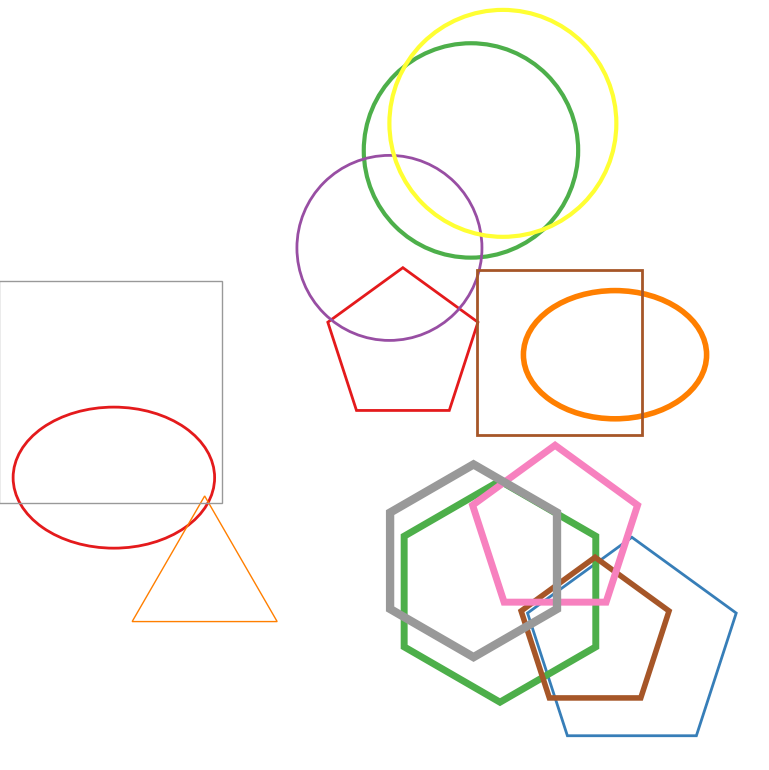[{"shape": "oval", "thickness": 1, "radius": 0.65, "center": [0.148, 0.38]}, {"shape": "pentagon", "thickness": 1, "radius": 0.51, "center": [0.523, 0.55]}, {"shape": "pentagon", "thickness": 1, "radius": 0.71, "center": [0.821, 0.16]}, {"shape": "hexagon", "thickness": 2.5, "radius": 0.72, "center": [0.649, 0.232]}, {"shape": "circle", "thickness": 1.5, "radius": 0.7, "center": [0.612, 0.805]}, {"shape": "circle", "thickness": 1, "radius": 0.6, "center": [0.506, 0.678]}, {"shape": "triangle", "thickness": 0.5, "radius": 0.54, "center": [0.266, 0.247]}, {"shape": "oval", "thickness": 2, "radius": 0.59, "center": [0.799, 0.539]}, {"shape": "circle", "thickness": 1.5, "radius": 0.74, "center": [0.653, 0.84]}, {"shape": "pentagon", "thickness": 2, "radius": 0.5, "center": [0.773, 0.175]}, {"shape": "square", "thickness": 1, "radius": 0.54, "center": [0.727, 0.542]}, {"shape": "pentagon", "thickness": 2.5, "radius": 0.56, "center": [0.721, 0.309]}, {"shape": "square", "thickness": 0.5, "radius": 0.72, "center": [0.144, 0.491]}, {"shape": "hexagon", "thickness": 3, "radius": 0.63, "center": [0.615, 0.272]}]